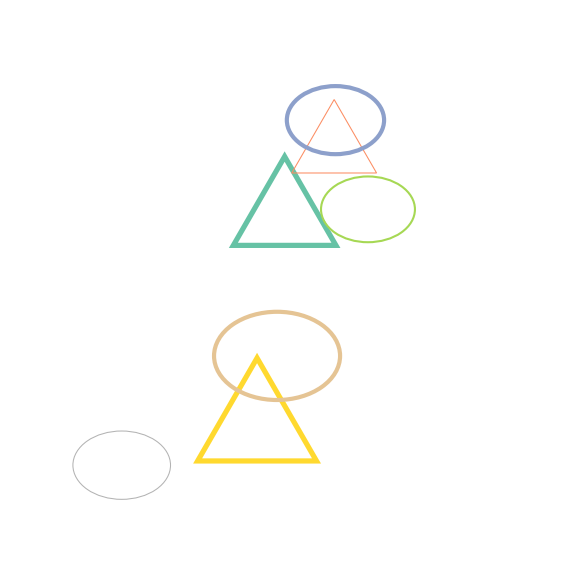[{"shape": "triangle", "thickness": 2.5, "radius": 0.51, "center": [0.493, 0.626]}, {"shape": "triangle", "thickness": 0.5, "radius": 0.42, "center": [0.579, 0.742]}, {"shape": "oval", "thickness": 2, "radius": 0.42, "center": [0.581, 0.791]}, {"shape": "oval", "thickness": 1, "radius": 0.41, "center": [0.637, 0.637]}, {"shape": "triangle", "thickness": 2.5, "radius": 0.59, "center": [0.445, 0.26]}, {"shape": "oval", "thickness": 2, "radius": 0.55, "center": [0.48, 0.383]}, {"shape": "oval", "thickness": 0.5, "radius": 0.42, "center": [0.211, 0.194]}]